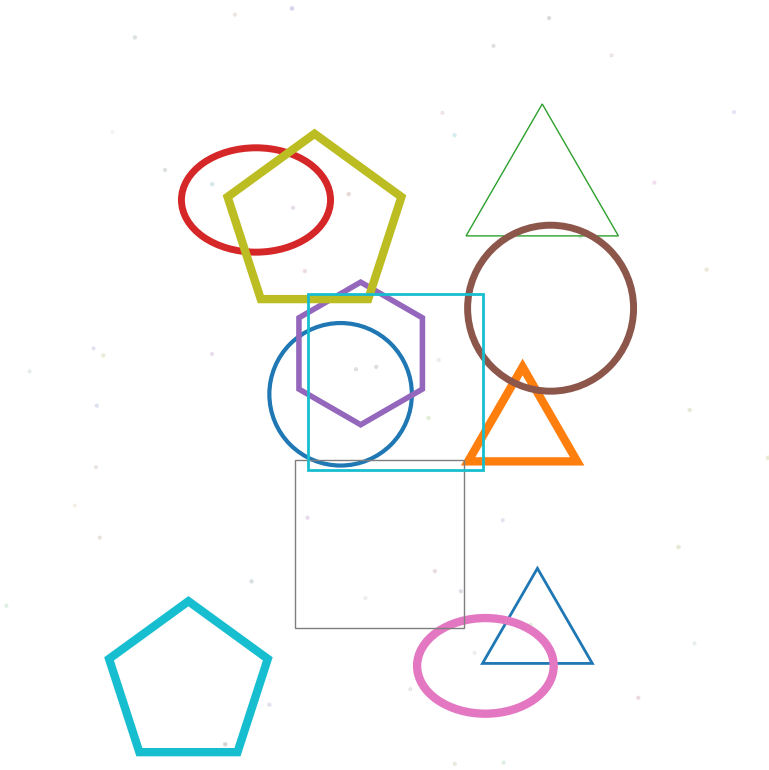[{"shape": "triangle", "thickness": 1, "radius": 0.41, "center": [0.698, 0.18]}, {"shape": "circle", "thickness": 1.5, "radius": 0.46, "center": [0.442, 0.488]}, {"shape": "triangle", "thickness": 3, "radius": 0.41, "center": [0.679, 0.442]}, {"shape": "triangle", "thickness": 0.5, "radius": 0.57, "center": [0.704, 0.751]}, {"shape": "oval", "thickness": 2.5, "radius": 0.48, "center": [0.332, 0.74]}, {"shape": "hexagon", "thickness": 2, "radius": 0.46, "center": [0.468, 0.541]}, {"shape": "circle", "thickness": 2.5, "radius": 0.54, "center": [0.715, 0.6]}, {"shape": "oval", "thickness": 3, "radius": 0.44, "center": [0.63, 0.135]}, {"shape": "square", "thickness": 0.5, "radius": 0.55, "center": [0.493, 0.293]}, {"shape": "pentagon", "thickness": 3, "radius": 0.59, "center": [0.408, 0.708]}, {"shape": "pentagon", "thickness": 3, "radius": 0.54, "center": [0.245, 0.111]}, {"shape": "square", "thickness": 1, "radius": 0.57, "center": [0.514, 0.504]}]